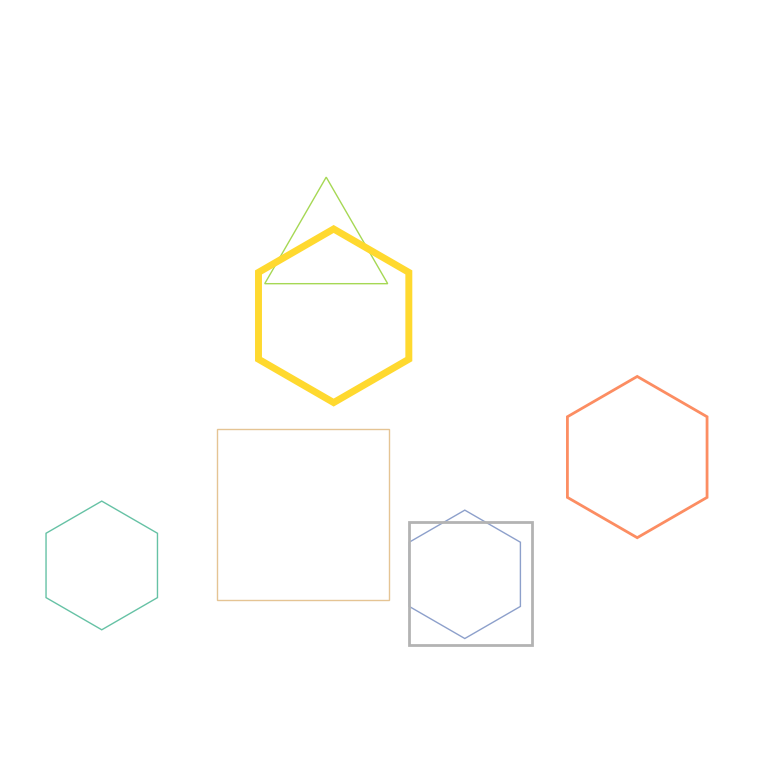[{"shape": "hexagon", "thickness": 0.5, "radius": 0.42, "center": [0.132, 0.266]}, {"shape": "hexagon", "thickness": 1, "radius": 0.52, "center": [0.828, 0.406]}, {"shape": "hexagon", "thickness": 0.5, "radius": 0.42, "center": [0.604, 0.254]}, {"shape": "triangle", "thickness": 0.5, "radius": 0.46, "center": [0.424, 0.678]}, {"shape": "hexagon", "thickness": 2.5, "radius": 0.56, "center": [0.433, 0.59]}, {"shape": "square", "thickness": 0.5, "radius": 0.56, "center": [0.393, 0.332]}, {"shape": "square", "thickness": 1, "radius": 0.4, "center": [0.611, 0.242]}]